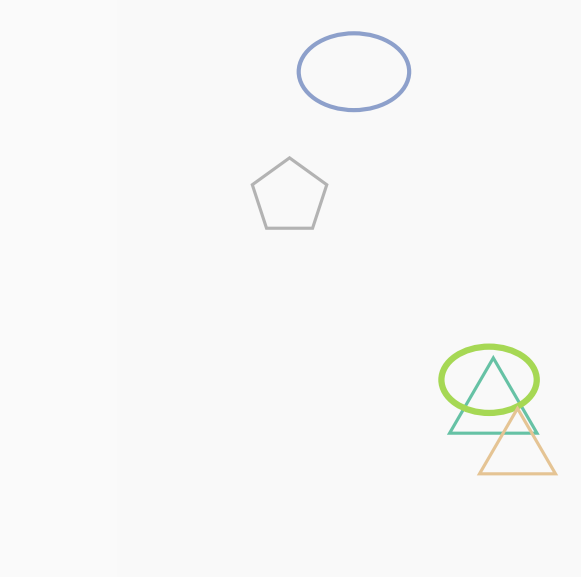[{"shape": "triangle", "thickness": 1.5, "radius": 0.43, "center": [0.849, 0.292]}, {"shape": "oval", "thickness": 2, "radius": 0.48, "center": [0.609, 0.875]}, {"shape": "oval", "thickness": 3, "radius": 0.41, "center": [0.841, 0.341]}, {"shape": "triangle", "thickness": 1.5, "radius": 0.38, "center": [0.89, 0.216]}, {"shape": "pentagon", "thickness": 1.5, "radius": 0.34, "center": [0.498, 0.658]}]